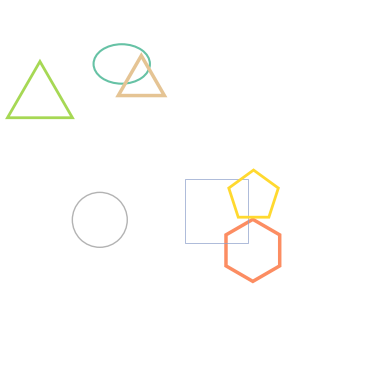[{"shape": "oval", "thickness": 1.5, "radius": 0.37, "center": [0.316, 0.834]}, {"shape": "hexagon", "thickness": 2.5, "radius": 0.4, "center": [0.657, 0.35]}, {"shape": "square", "thickness": 0.5, "radius": 0.41, "center": [0.562, 0.452]}, {"shape": "triangle", "thickness": 2, "radius": 0.49, "center": [0.104, 0.743]}, {"shape": "pentagon", "thickness": 2, "radius": 0.34, "center": [0.659, 0.491]}, {"shape": "triangle", "thickness": 2.5, "radius": 0.35, "center": [0.367, 0.786]}, {"shape": "circle", "thickness": 1, "radius": 0.36, "center": [0.259, 0.429]}]